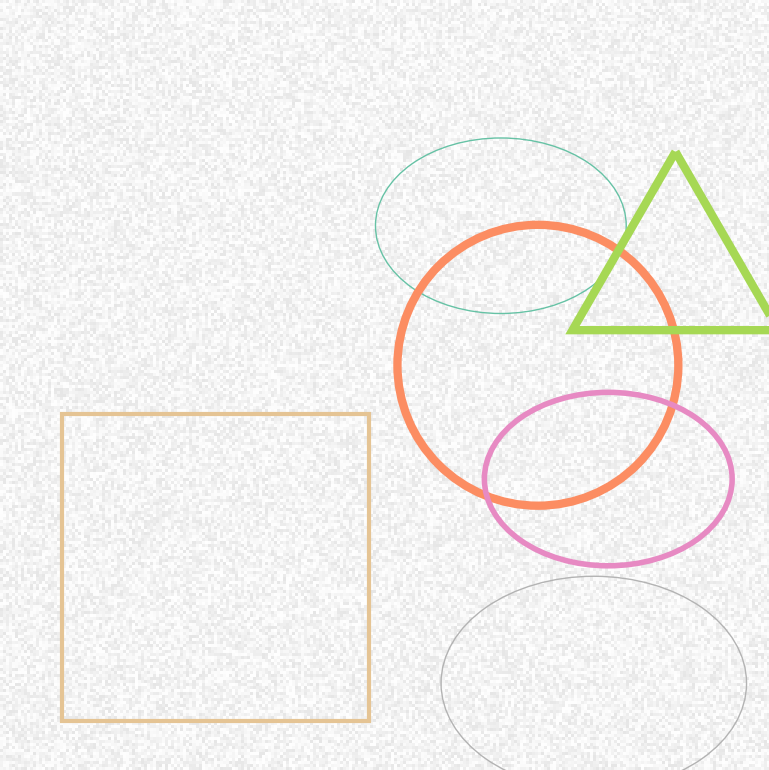[{"shape": "oval", "thickness": 0.5, "radius": 0.81, "center": [0.65, 0.707]}, {"shape": "circle", "thickness": 3, "radius": 0.91, "center": [0.699, 0.526]}, {"shape": "oval", "thickness": 2, "radius": 0.8, "center": [0.79, 0.378]}, {"shape": "triangle", "thickness": 3, "radius": 0.77, "center": [0.877, 0.648]}, {"shape": "square", "thickness": 1.5, "radius": 1.0, "center": [0.279, 0.263]}, {"shape": "oval", "thickness": 0.5, "radius": 0.99, "center": [0.771, 0.113]}]